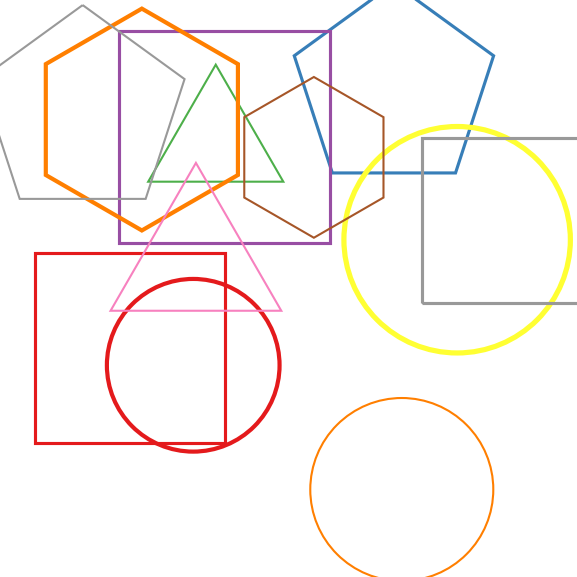[{"shape": "circle", "thickness": 2, "radius": 0.75, "center": [0.335, 0.367]}, {"shape": "square", "thickness": 1.5, "radius": 0.82, "center": [0.225, 0.396]}, {"shape": "pentagon", "thickness": 1.5, "radius": 0.91, "center": [0.682, 0.846]}, {"shape": "triangle", "thickness": 1, "radius": 0.68, "center": [0.374, 0.752]}, {"shape": "square", "thickness": 1.5, "radius": 0.92, "center": [0.389, 0.762]}, {"shape": "hexagon", "thickness": 2, "radius": 0.96, "center": [0.246, 0.792]}, {"shape": "circle", "thickness": 1, "radius": 0.79, "center": [0.696, 0.151]}, {"shape": "circle", "thickness": 2.5, "radius": 0.98, "center": [0.792, 0.584]}, {"shape": "hexagon", "thickness": 1, "radius": 0.7, "center": [0.544, 0.727]}, {"shape": "triangle", "thickness": 1, "radius": 0.85, "center": [0.339, 0.546]}, {"shape": "pentagon", "thickness": 1, "radius": 0.93, "center": [0.143, 0.805]}, {"shape": "square", "thickness": 1.5, "radius": 0.71, "center": [0.874, 0.617]}]